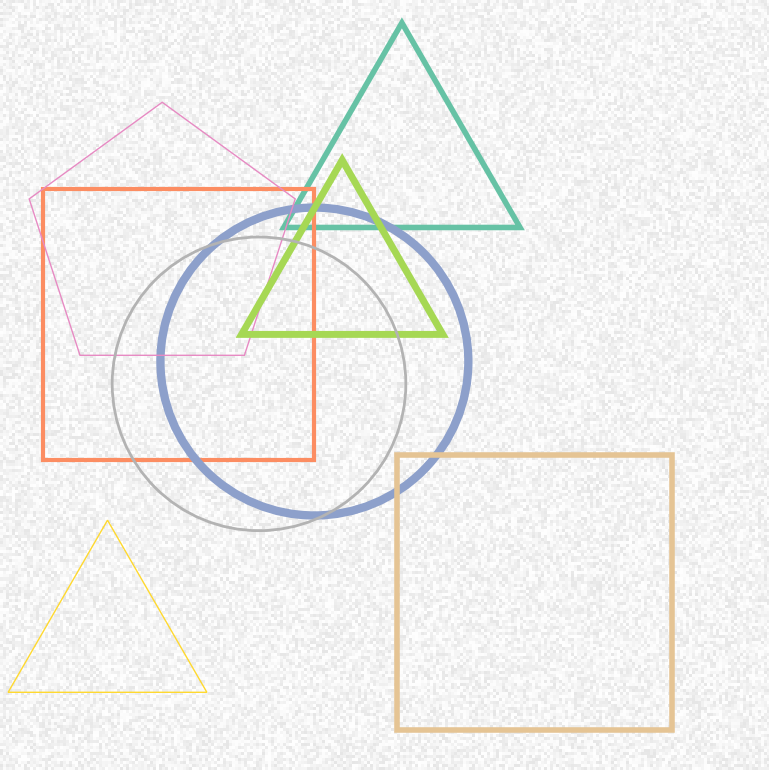[{"shape": "triangle", "thickness": 2, "radius": 0.89, "center": [0.522, 0.793]}, {"shape": "square", "thickness": 1.5, "radius": 0.88, "center": [0.232, 0.579]}, {"shape": "circle", "thickness": 3, "radius": 1.0, "center": [0.408, 0.531]}, {"shape": "pentagon", "thickness": 0.5, "radius": 0.91, "center": [0.211, 0.686]}, {"shape": "triangle", "thickness": 2.5, "radius": 0.75, "center": [0.444, 0.641]}, {"shape": "triangle", "thickness": 0.5, "radius": 0.75, "center": [0.14, 0.175]}, {"shape": "square", "thickness": 2, "radius": 0.89, "center": [0.695, 0.23]}, {"shape": "circle", "thickness": 1, "radius": 0.95, "center": [0.336, 0.502]}]